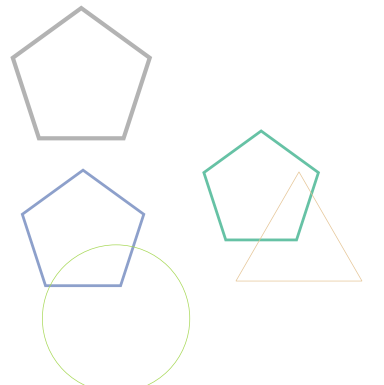[{"shape": "pentagon", "thickness": 2, "radius": 0.78, "center": [0.678, 0.503]}, {"shape": "pentagon", "thickness": 2, "radius": 0.83, "center": [0.216, 0.392]}, {"shape": "circle", "thickness": 0.5, "radius": 0.96, "center": [0.301, 0.173]}, {"shape": "triangle", "thickness": 0.5, "radius": 0.95, "center": [0.777, 0.365]}, {"shape": "pentagon", "thickness": 3, "radius": 0.93, "center": [0.211, 0.792]}]